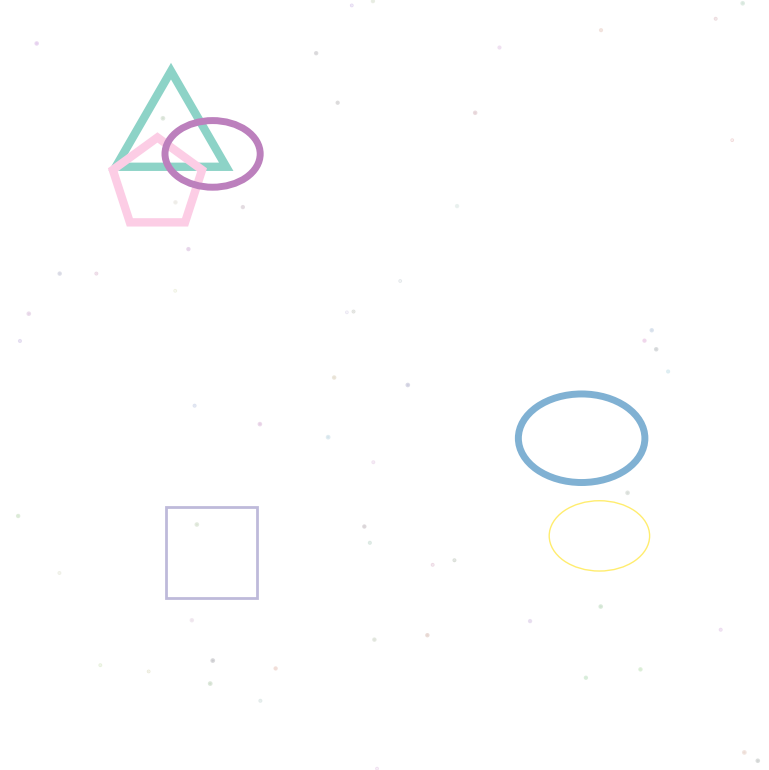[{"shape": "triangle", "thickness": 3, "radius": 0.41, "center": [0.222, 0.825]}, {"shape": "square", "thickness": 1, "radius": 0.29, "center": [0.275, 0.282]}, {"shape": "oval", "thickness": 2.5, "radius": 0.41, "center": [0.755, 0.431]}, {"shape": "pentagon", "thickness": 3, "radius": 0.3, "center": [0.204, 0.761]}, {"shape": "oval", "thickness": 2.5, "radius": 0.31, "center": [0.276, 0.8]}, {"shape": "oval", "thickness": 0.5, "radius": 0.33, "center": [0.778, 0.304]}]